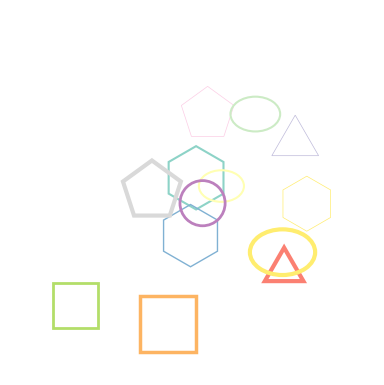[{"shape": "hexagon", "thickness": 1.5, "radius": 0.41, "center": [0.509, 0.538]}, {"shape": "oval", "thickness": 1.5, "radius": 0.29, "center": [0.575, 0.517]}, {"shape": "triangle", "thickness": 0.5, "radius": 0.35, "center": [0.767, 0.631]}, {"shape": "triangle", "thickness": 3, "radius": 0.29, "center": [0.738, 0.299]}, {"shape": "hexagon", "thickness": 1, "radius": 0.4, "center": [0.495, 0.388]}, {"shape": "square", "thickness": 2.5, "radius": 0.36, "center": [0.437, 0.159]}, {"shape": "square", "thickness": 2, "radius": 0.3, "center": [0.196, 0.207]}, {"shape": "pentagon", "thickness": 0.5, "radius": 0.36, "center": [0.539, 0.704]}, {"shape": "pentagon", "thickness": 3, "radius": 0.4, "center": [0.395, 0.504]}, {"shape": "circle", "thickness": 2, "radius": 0.29, "center": [0.526, 0.472]}, {"shape": "oval", "thickness": 1.5, "radius": 0.32, "center": [0.663, 0.704]}, {"shape": "hexagon", "thickness": 0.5, "radius": 0.36, "center": [0.797, 0.471]}, {"shape": "oval", "thickness": 3, "radius": 0.42, "center": [0.734, 0.345]}]